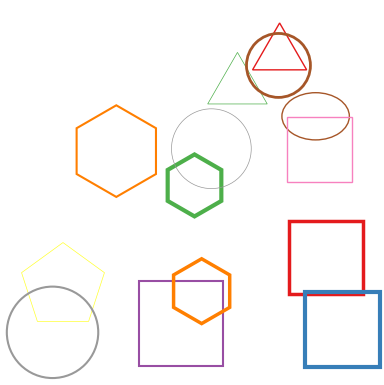[{"shape": "triangle", "thickness": 1, "radius": 0.41, "center": [0.726, 0.859]}, {"shape": "square", "thickness": 2.5, "radius": 0.48, "center": [0.847, 0.332]}, {"shape": "square", "thickness": 3, "radius": 0.49, "center": [0.889, 0.145]}, {"shape": "hexagon", "thickness": 3, "radius": 0.4, "center": [0.505, 0.518]}, {"shape": "triangle", "thickness": 0.5, "radius": 0.45, "center": [0.617, 0.775]}, {"shape": "square", "thickness": 1.5, "radius": 0.55, "center": [0.471, 0.16]}, {"shape": "hexagon", "thickness": 2.5, "radius": 0.42, "center": [0.524, 0.244]}, {"shape": "hexagon", "thickness": 1.5, "radius": 0.59, "center": [0.302, 0.607]}, {"shape": "pentagon", "thickness": 0.5, "radius": 0.57, "center": [0.164, 0.257]}, {"shape": "circle", "thickness": 2, "radius": 0.42, "center": [0.723, 0.83]}, {"shape": "oval", "thickness": 1, "radius": 0.44, "center": [0.82, 0.698]}, {"shape": "square", "thickness": 1, "radius": 0.42, "center": [0.83, 0.611]}, {"shape": "circle", "thickness": 1.5, "radius": 0.59, "center": [0.136, 0.137]}, {"shape": "circle", "thickness": 0.5, "radius": 0.52, "center": [0.549, 0.614]}]